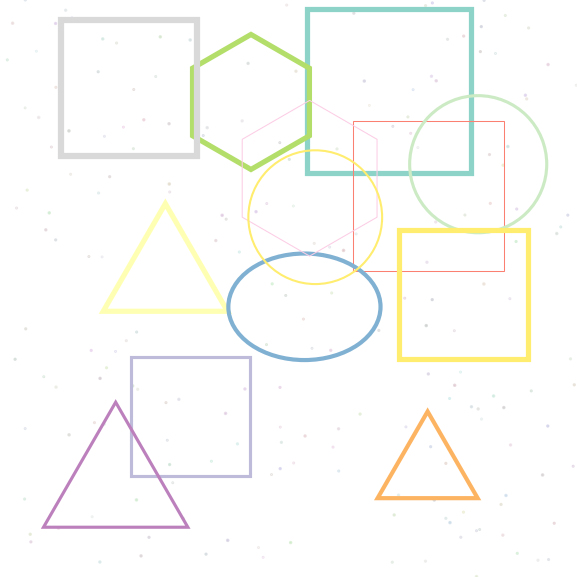[{"shape": "square", "thickness": 2.5, "radius": 0.71, "center": [0.674, 0.841]}, {"shape": "triangle", "thickness": 2.5, "radius": 0.62, "center": [0.286, 0.522]}, {"shape": "square", "thickness": 1.5, "radius": 0.51, "center": [0.33, 0.278]}, {"shape": "square", "thickness": 0.5, "radius": 0.65, "center": [0.742, 0.66]}, {"shape": "oval", "thickness": 2, "radius": 0.66, "center": [0.527, 0.468]}, {"shape": "triangle", "thickness": 2, "radius": 0.5, "center": [0.74, 0.187]}, {"shape": "hexagon", "thickness": 2.5, "radius": 0.58, "center": [0.435, 0.823]}, {"shape": "hexagon", "thickness": 0.5, "radius": 0.67, "center": [0.536, 0.69]}, {"shape": "square", "thickness": 3, "radius": 0.59, "center": [0.223, 0.847]}, {"shape": "triangle", "thickness": 1.5, "radius": 0.72, "center": [0.2, 0.158]}, {"shape": "circle", "thickness": 1.5, "radius": 0.59, "center": [0.828, 0.715]}, {"shape": "square", "thickness": 2.5, "radius": 0.56, "center": [0.802, 0.49]}, {"shape": "circle", "thickness": 1, "radius": 0.58, "center": [0.546, 0.623]}]